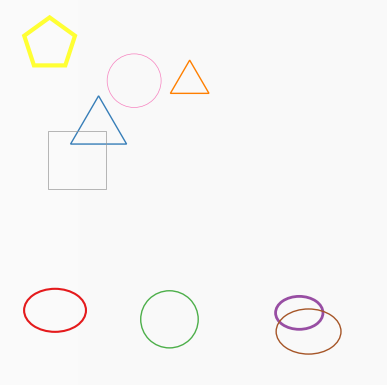[{"shape": "oval", "thickness": 1.5, "radius": 0.4, "center": [0.142, 0.194]}, {"shape": "triangle", "thickness": 1, "radius": 0.42, "center": [0.254, 0.668]}, {"shape": "circle", "thickness": 1, "radius": 0.37, "center": [0.437, 0.171]}, {"shape": "oval", "thickness": 2, "radius": 0.31, "center": [0.772, 0.187]}, {"shape": "triangle", "thickness": 1, "radius": 0.29, "center": [0.489, 0.786]}, {"shape": "pentagon", "thickness": 3, "radius": 0.34, "center": [0.128, 0.886]}, {"shape": "oval", "thickness": 1, "radius": 0.42, "center": [0.796, 0.139]}, {"shape": "circle", "thickness": 0.5, "radius": 0.35, "center": [0.346, 0.79]}, {"shape": "square", "thickness": 0.5, "radius": 0.38, "center": [0.198, 0.583]}]